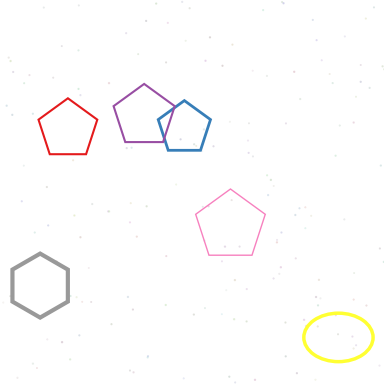[{"shape": "pentagon", "thickness": 1.5, "radius": 0.4, "center": [0.176, 0.664]}, {"shape": "pentagon", "thickness": 2, "radius": 0.36, "center": [0.479, 0.667]}, {"shape": "pentagon", "thickness": 1.5, "radius": 0.42, "center": [0.374, 0.698]}, {"shape": "oval", "thickness": 2.5, "radius": 0.45, "center": [0.879, 0.124]}, {"shape": "pentagon", "thickness": 1, "radius": 0.48, "center": [0.599, 0.414]}, {"shape": "hexagon", "thickness": 3, "radius": 0.42, "center": [0.104, 0.258]}]